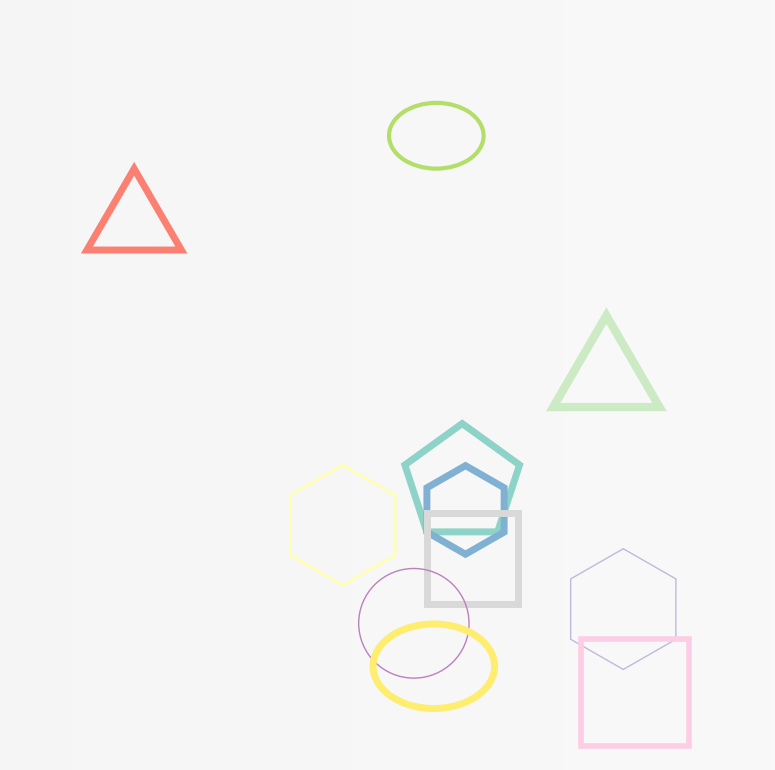[{"shape": "pentagon", "thickness": 2.5, "radius": 0.39, "center": [0.596, 0.372]}, {"shape": "hexagon", "thickness": 1, "radius": 0.39, "center": [0.442, 0.318]}, {"shape": "hexagon", "thickness": 0.5, "radius": 0.39, "center": [0.804, 0.209]}, {"shape": "triangle", "thickness": 2.5, "radius": 0.35, "center": [0.173, 0.71]}, {"shape": "hexagon", "thickness": 2.5, "radius": 0.29, "center": [0.601, 0.338]}, {"shape": "oval", "thickness": 1.5, "radius": 0.31, "center": [0.563, 0.824]}, {"shape": "square", "thickness": 2, "radius": 0.35, "center": [0.819, 0.101]}, {"shape": "square", "thickness": 2.5, "radius": 0.29, "center": [0.61, 0.275]}, {"shape": "circle", "thickness": 0.5, "radius": 0.36, "center": [0.534, 0.191]}, {"shape": "triangle", "thickness": 3, "radius": 0.4, "center": [0.782, 0.511]}, {"shape": "oval", "thickness": 2.5, "radius": 0.39, "center": [0.56, 0.135]}]